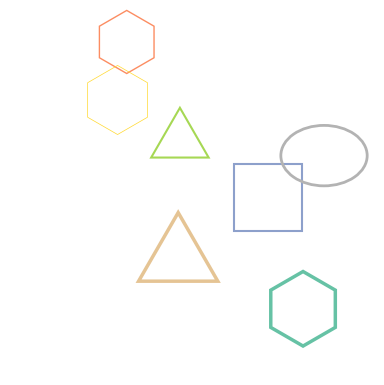[{"shape": "hexagon", "thickness": 2.5, "radius": 0.48, "center": [0.787, 0.198]}, {"shape": "hexagon", "thickness": 1, "radius": 0.41, "center": [0.329, 0.891]}, {"shape": "square", "thickness": 1.5, "radius": 0.44, "center": [0.696, 0.486]}, {"shape": "triangle", "thickness": 1.5, "radius": 0.43, "center": [0.467, 0.634]}, {"shape": "hexagon", "thickness": 0.5, "radius": 0.45, "center": [0.305, 0.74]}, {"shape": "triangle", "thickness": 2.5, "radius": 0.59, "center": [0.463, 0.329]}, {"shape": "oval", "thickness": 2, "radius": 0.56, "center": [0.842, 0.596]}]